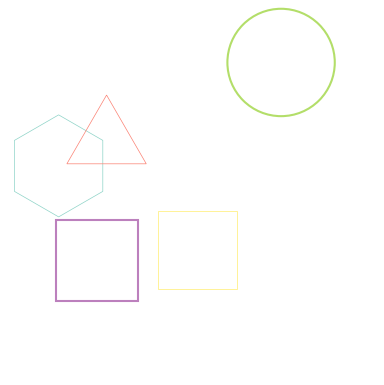[{"shape": "hexagon", "thickness": 0.5, "radius": 0.66, "center": [0.152, 0.569]}, {"shape": "triangle", "thickness": 0.5, "radius": 0.6, "center": [0.277, 0.634]}, {"shape": "circle", "thickness": 1.5, "radius": 0.7, "center": [0.73, 0.838]}, {"shape": "square", "thickness": 1.5, "radius": 0.53, "center": [0.251, 0.323]}, {"shape": "square", "thickness": 0.5, "radius": 0.51, "center": [0.513, 0.351]}]